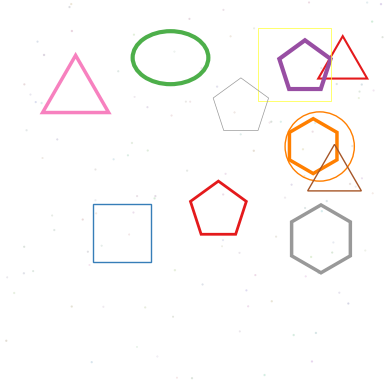[{"shape": "triangle", "thickness": 1.5, "radius": 0.37, "center": [0.89, 0.833]}, {"shape": "pentagon", "thickness": 2, "radius": 0.38, "center": [0.567, 0.453]}, {"shape": "square", "thickness": 1, "radius": 0.38, "center": [0.316, 0.394]}, {"shape": "oval", "thickness": 3, "radius": 0.49, "center": [0.443, 0.85]}, {"shape": "pentagon", "thickness": 3, "radius": 0.35, "center": [0.792, 0.825]}, {"shape": "circle", "thickness": 1, "radius": 0.45, "center": [0.83, 0.62]}, {"shape": "hexagon", "thickness": 2.5, "radius": 0.36, "center": [0.814, 0.62]}, {"shape": "square", "thickness": 0.5, "radius": 0.47, "center": [0.765, 0.833]}, {"shape": "triangle", "thickness": 1, "radius": 0.4, "center": [0.869, 0.544]}, {"shape": "triangle", "thickness": 2.5, "radius": 0.5, "center": [0.196, 0.757]}, {"shape": "pentagon", "thickness": 0.5, "radius": 0.38, "center": [0.626, 0.722]}, {"shape": "hexagon", "thickness": 2.5, "radius": 0.44, "center": [0.834, 0.38]}]